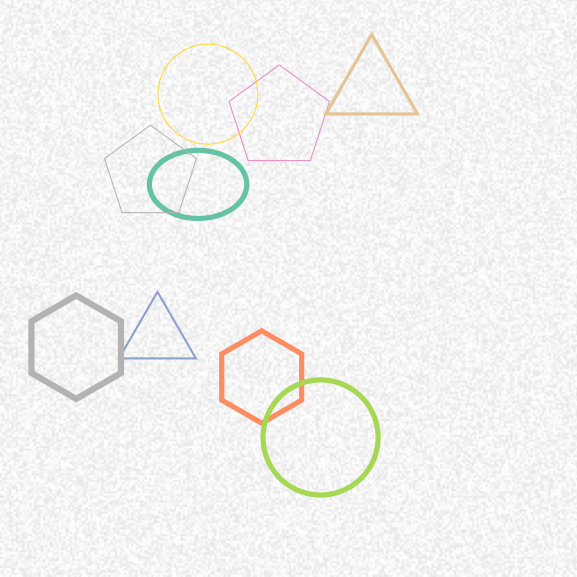[{"shape": "oval", "thickness": 2.5, "radius": 0.42, "center": [0.343, 0.68]}, {"shape": "hexagon", "thickness": 2.5, "radius": 0.4, "center": [0.453, 0.346]}, {"shape": "triangle", "thickness": 1, "radius": 0.38, "center": [0.273, 0.417]}, {"shape": "pentagon", "thickness": 0.5, "radius": 0.46, "center": [0.484, 0.795]}, {"shape": "circle", "thickness": 2.5, "radius": 0.5, "center": [0.555, 0.242]}, {"shape": "circle", "thickness": 0.5, "radius": 0.43, "center": [0.36, 0.836]}, {"shape": "triangle", "thickness": 1.5, "radius": 0.46, "center": [0.644, 0.848]}, {"shape": "pentagon", "thickness": 0.5, "radius": 0.42, "center": [0.261, 0.699]}, {"shape": "hexagon", "thickness": 3, "radius": 0.45, "center": [0.132, 0.398]}]